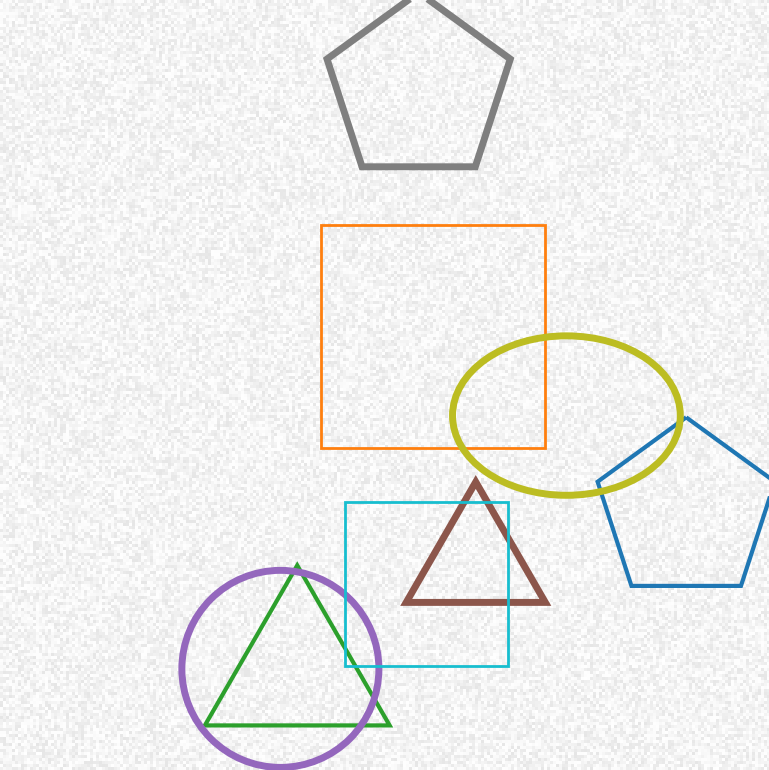[{"shape": "pentagon", "thickness": 1.5, "radius": 0.61, "center": [0.891, 0.337]}, {"shape": "square", "thickness": 1, "radius": 0.73, "center": [0.563, 0.563]}, {"shape": "triangle", "thickness": 1.5, "radius": 0.69, "center": [0.386, 0.127]}, {"shape": "circle", "thickness": 2.5, "radius": 0.64, "center": [0.364, 0.131]}, {"shape": "triangle", "thickness": 2.5, "radius": 0.52, "center": [0.618, 0.27]}, {"shape": "pentagon", "thickness": 2.5, "radius": 0.63, "center": [0.544, 0.885]}, {"shape": "oval", "thickness": 2.5, "radius": 0.74, "center": [0.736, 0.46]}, {"shape": "square", "thickness": 1, "radius": 0.53, "center": [0.554, 0.242]}]